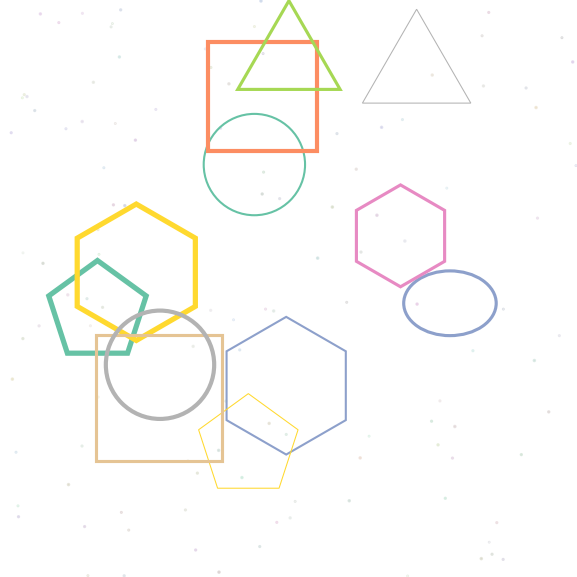[{"shape": "circle", "thickness": 1, "radius": 0.44, "center": [0.44, 0.714]}, {"shape": "pentagon", "thickness": 2.5, "radius": 0.44, "center": [0.169, 0.459]}, {"shape": "square", "thickness": 2, "radius": 0.47, "center": [0.454, 0.832]}, {"shape": "hexagon", "thickness": 1, "radius": 0.6, "center": [0.496, 0.331]}, {"shape": "oval", "thickness": 1.5, "radius": 0.4, "center": [0.779, 0.474]}, {"shape": "hexagon", "thickness": 1.5, "radius": 0.44, "center": [0.694, 0.591]}, {"shape": "triangle", "thickness": 1.5, "radius": 0.51, "center": [0.5, 0.895]}, {"shape": "pentagon", "thickness": 0.5, "radius": 0.45, "center": [0.43, 0.227]}, {"shape": "hexagon", "thickness": 2.5, "radius": 0.59, "center": [0.236, 0.528]}, {"shape": "square", "thickness": 1.5, "radius": 0.55, "center": [0.275, 0.31]}, {"shape": "triangle", "thickness": 0.5, "radius": 0.54, "center": [0.721, 0.875]}, {"shape": "circle", "thickness": 2, "radius": 0.47, "center": [0.277, 0.368]}]